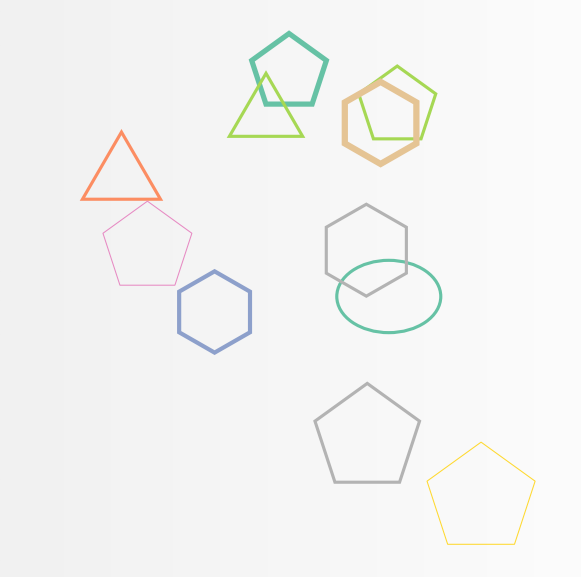[{"shape": "pentagon", "thickness": 2.5, "radius": 0.34, "center": [0.497, 0.874]}, {"shape": "oval", "thickness": 1.5, "radius": 0.45, "center": [0.669, 0.486]}, {"shape": "triangle", "thickness": 1.5, "radius": 0.39, "center": [0.209, 0.693]}, {"shape": "hexagon", "thickness": 2, "radius": 0.35, "center": [0.369, 0.459]}, {"shape": "pentagon", "thickness": 0.5, "radius": 0.4, "center": [0.254, 0.57]}, {"shape": "triangle", "thickness": 1.5, "radius": 0.36, "center": [0.458, 0.799]}, {"shape": "pentagon", "thickness": 1.5, "radius": 0.35, "center": [0.683, 0.815]}, {"shape": "pentagon", "thickness": 0.5, "radius": 0.49, "center": [0.828, 0.136]}, {"shape": "hexagon", "thickness": 3, "radius": 0.36, "center": [0.655, 0.786]}, {"shape": "hexagon", "thickness": 1.5, "radius": 0.4, "center": [0.63, 0.566]}, {"shape": "pentagon", "thickness": 1.5, "radius": 0.47, "center": [0.632, 0.241]}]